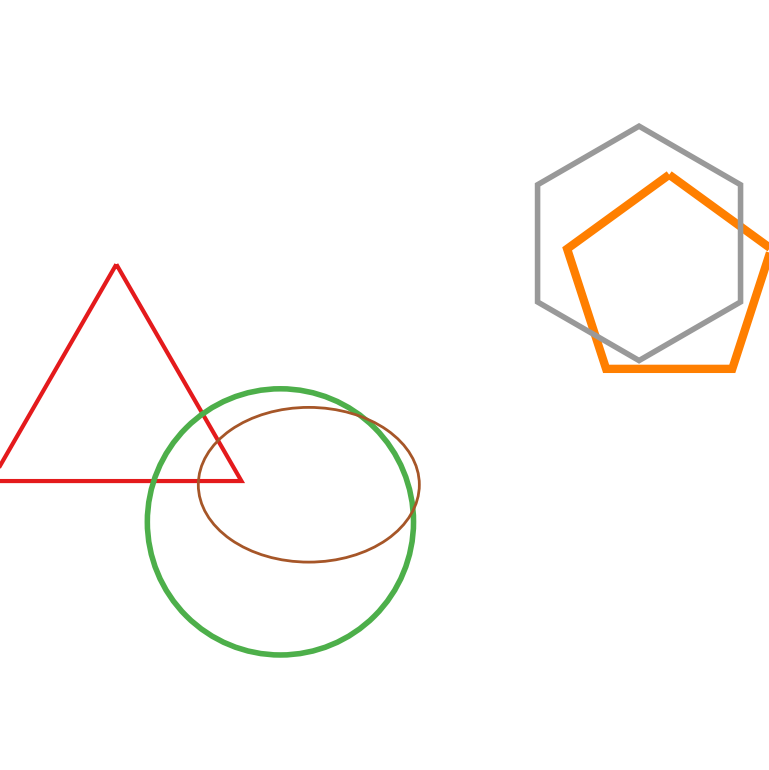[{"shape": "triangle", "thickness": 1.5, "radius": 0.94, "center": [0.151, 0.469]}, {"shape": "circle", "thickness": 2, "radius": 0.86, "center": [0.364, 0.322]}, {"shape": "pentagon", "thickness": 3, "radius": 0.7, "center": [0.869, 0.634]}, {"shape": "oval", "thickness": 1, "radius": 0.72, "center": [0.401, 0.37]}, {"shape": "hexagon", "thickness": 2, "radius": 0.76, "center": [0.83, 0.684]}]